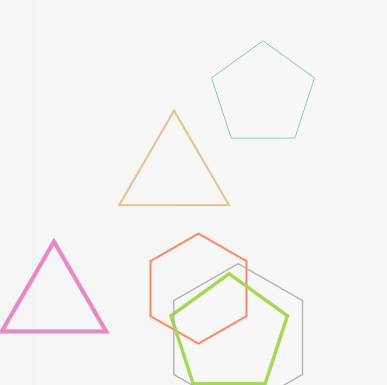[{"shape": "pentagon", "thickness": 0.5, "radius": 0.7, "center": [0.679, 0.754]}, {"shape": "hexagon", "thickness": 1.5, "radius": 0.71, "center": [0.512, 0.25]}, {"shape": "triangle", "thickness": 3, "radius": 0.78, "center": [0.139, 0.217]}, {"shape": "pentagon", "thickness": 2.5, "radius": 0.79, "center": [0.591, 0.131]}, {"shape": "triangle", "thickness": 1.5, "radius": 0.82, "center": [0.449, 0.549]}, {"shape": "hexagon", "thickness": 1, "radius": 0.96, "center": [0.615, 0.123]}]